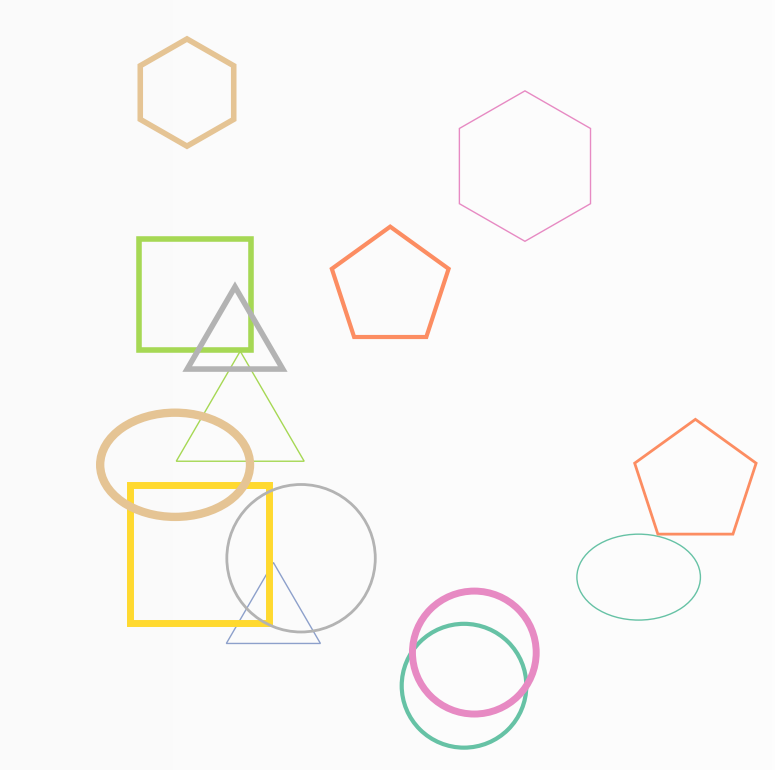[{"shape": "circle", "thickness": 1.5, "radius": 0.4, "center": [0.599, 0.109]}, {"shape": "oval", "thickness": 0.5, "radius": 0.4, "center": [0.824, 0.25]}, {"shape": "pentagon", "thickness": 1, "radius": 0.41, "center": [0.897, 0.373]}, {"shape": "pentagon", "thickness": 1.5, "radius": 0.4, "center": [0.504, 0.626]}, {"shape": "triangle", "thickness": 0.5, "radius": 0.35, "center": [0.353, 0.199]}, {"shape": "hexagon", "thickness": 0.5, "radius": 0.49, "center": [0.677, 0.784]}, {"shape": "circle", "thickness": 2.5, "radius": 0.4, "center": [0.612, 0.153]}, {"shape": "square", "thickness": 2, "radius": 0.36, "center": [0.252, 0.617]}, {"shape": "triangle", "thickness": 0.5, "radius": 0.48, "center": [0.31, 0.449]}, {"shape": "square", "thickness": 2.5, "radius": 0.45, "center": [0.258, 0.28]}, {"shape": "oval", "thickness": 3, "radius": 0.48, "center": [0.226, 0.396]}, {"shape": "hexagon", "thickness": 2, "radius": 0.35, "center": [0.241, 0.88]}, {"shape": "triangle", "thickness": 2, "radius": 0.36, "center": [0.303, 0.556]}, {"shape": "circle", "thickness": 1, "radius": 0.48, "center": [0.388, 0.275]}]